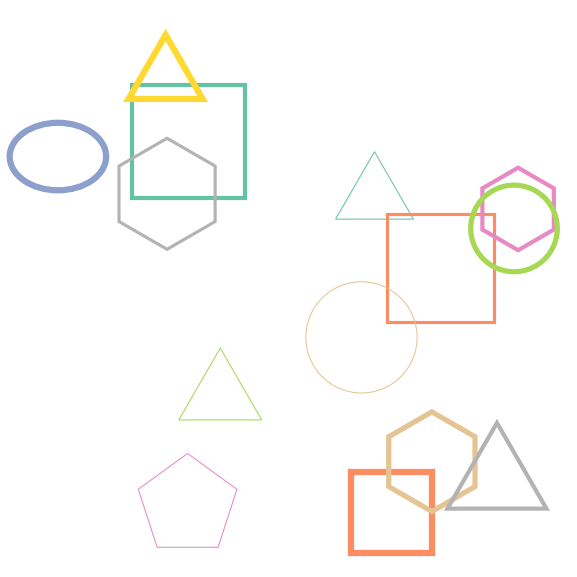[{"shape": "square", "thickness": 2, "radius": 0.49, "center": [0.327, 0.754]}, {"shape": "triangle", "thickness": 0.5, "radius": 0.39, "center": [0.648, 0.659]}, {"shape": "square", "thickness": 3, "radius": 0.35, "center": [0.678, 0.112]}, {"shape": "square", "thickness": 1.5, "radius": 0.47, "center": [0.763, 0.535]}, {"shape": "oval", "thickness": 3, "radius": 0.42, "center": [0.1, 0.728]}, {"shape": "hexagon", "thickness": 2, "radius": 0.36, "center": [0.897, 0.637]}, {"shape": "pentagon", "thickness": 0.5, "radius": 0.45, "center": [0.325, 0.124]}, {"shape": "triangle", "thickness": 0.5, "radius": 0.41, "center": [0.381, 0.313]}, {"shape": "circle", "thickness": 2.5, "radius": 0.37, "center": [0.89, 0.604]}, {"shape": "triangle", "thickness": 3, "radius": 0.37, "center": [0.287, 0.865]}, {"shape": "hexagon", "thickness": 2.5, "radius": 0.43, "center": [0.748, 0.2]}, {"shape": "circle", "thickness": 0.5, "radius": 0.48, "center": [0.626, 0.415]}, {"shape": "hexagon", "thickness": 1.5, "radius": 0.48, "center": [0.289, 0.664]}, {"shape": "triangle", "thickness": 2, "radius": 0.49, "center": [0.861, 0.168]}]